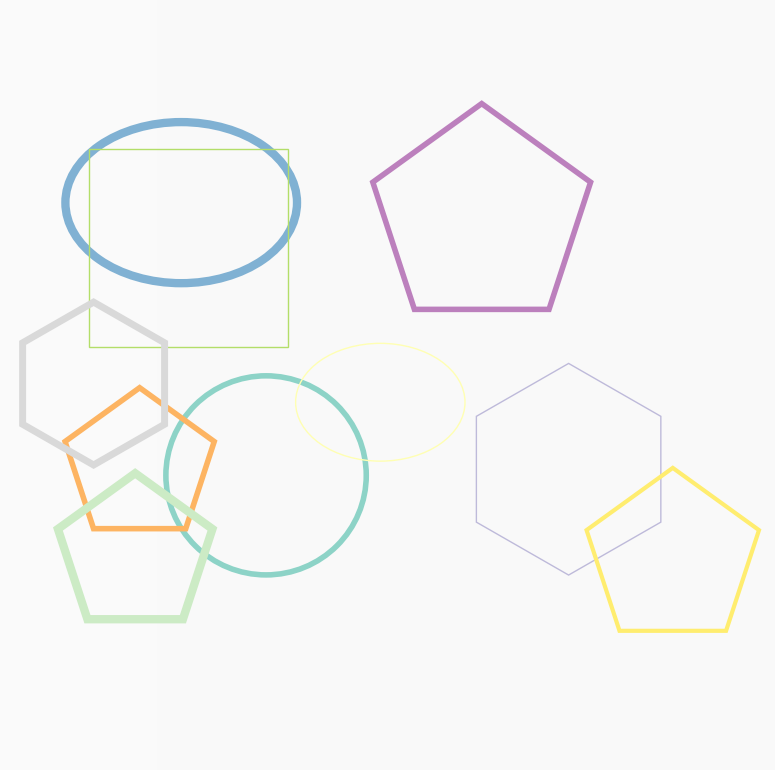[{"shape": "circle", "thickness": 2, "radius": 0.65, "center": [0.343, 0.383]}, {"shape": "oval", "thickness": 0.5, "radius": 0.55, "center": [0.491, 0.478]}, {"shape": "hexagon", "thickness": 0.5, "radius": 0.69, "center": [0.734, 0.391]}, {"shape": "oval", "thickness": 3, "radius": 0.75, "center": [0.234, 0.737]}, {"shape": "pentagon", "thickness": 2, "radius": 0.51, "center": [0.18, 0.395]}, {"shape": "square", "thickness": 0.5, "radius": 0.64, "center": [0.243, 0.678]}, {"shape": "hexagon", "thickness": 2.5, "radius": 0.53, "center": [0.121, 0.502]}, {"shape": "pentagon", "thickness": 2, "radius": 0.74, "center": [0.622, 0.718]}, {"shape": "pentagon", "thickness": 3, "radius": 0.52, "center": [0.174, 0.281]}, {"shape": "pentagon", "thickness": 1.5, "radius": 0.58, "center": [0.868, 0.275]}]